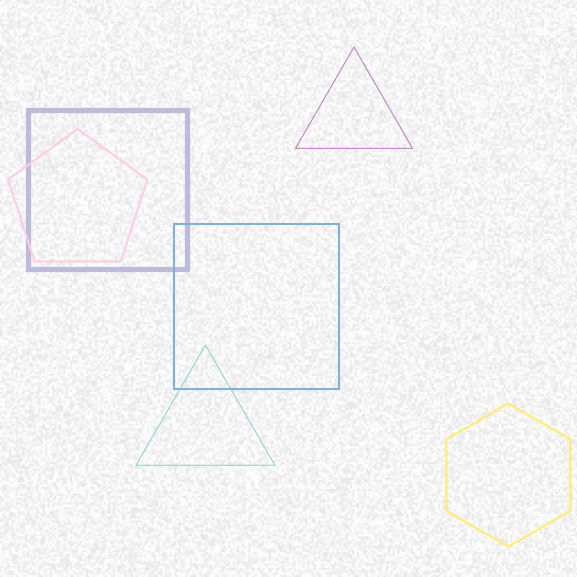[{"shape": "triangle", "thickness": 0.5, "radius": 0.69, "center": [0.356, 0.263]}, {"shape": "square", "thickness": 2.5, "radius": 0.69, "center": [0.186, 0.67]}, {"shape": "square", "thickness": 1, "radius": 0.71, "center": [0.445, 0.468]}, {"shape": "pentagon", "thickness": 1, "radius": 0.63, "center": [0.135, 0.649]}, {"shape": "triangle", "thickness": 0.5, "radius": 0.58, "center": [0.613, 0.801]}, {"shape": "hexagon", "thickness": 1, "radius": 0.62, "center": [0.88, 0.177]}]